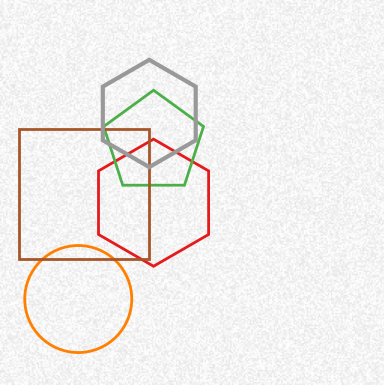[{"shape": "hexagon", "thickness": 2, "radius": 0.83, "center": [0.399, 0.474]}, {"shape": "pentagon", "thickness": 2, "radius": 0.68, "center": [0.399, 0.629]}, {"shape": "circle", "thickness": 2, "radius": 0.69, "center": [0.203, 0.223]}, {"shape": "square", "thickness": 2, "radius": 0.84, "center": [0.218, 0.497]}, {"shape": "hexagon", "thickness": 3, "radius": 0.7, "center": [0.388, 0.705]}]